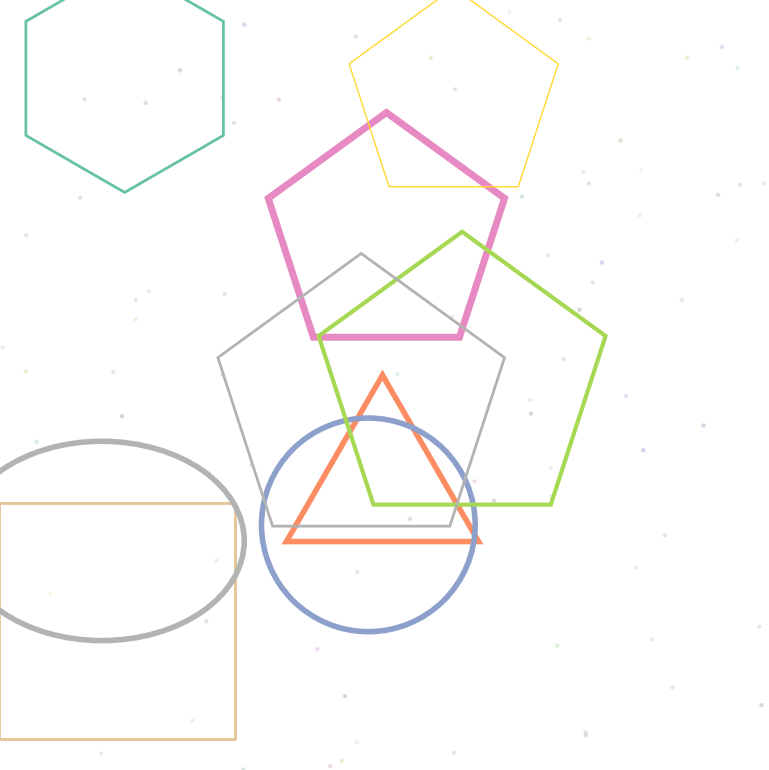[{"shape": "hexagon", "thickness": 1, "radius": 0.74, "center": [0.162, 0.898]}, {"shape": "triangle", "thickness": 2, "radius": 0.72, "center": [0.497, 0.369]}, {"shape": "circle", "thickness": 2, "radius": 0.69, "center": [0.478, 0.318]}, {"shape": "pentagon", "thickness": 2.5, "radius": 0.81, "center": [0.502, 0.693]}, {"shape": "pentagon", "thickness": 1.5, "radius": 0.98, "center": [0.6, 0.503]}, {"shape": "pentagon", "thickness": 0.5, "radius": 0.71, "center": [0.589, 0.873]}, {"shape": "square", "thickness": 1, "radius": 0.77, "center": [0.152, 0.193]}, {"shape": "oval", "thickness": 2, "radius": 0.92, "center": [0.132, 0.297]}, {"shape": "pentagon", "thickness": 1, "radius": 0.98, "center": [0.469, 0.475]}]